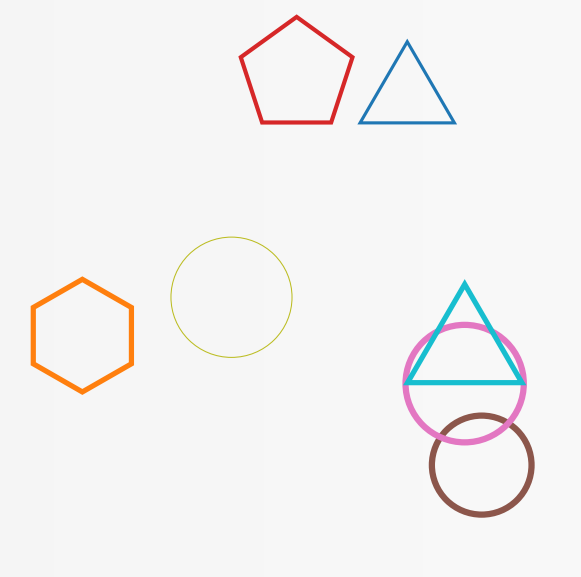[{"shape": "triangle", "thickness": 1.5, "radius": 0.47, "center": [0.701, 0.833]}, {"shape": "hexagon", "thickness": 2.5, "radius": 0.49, "center": [0.142, 0.418]}, {"shape": "pentagon", "thickness": 2, "radius": 0.51, "center": [0.51, 0.869]}, {"shape": "circle", "thickness": 3, "radius": 0.43, "center": [0.829, 0.194]}, {"shape": "circle", "thickness": 3, "radius": 0.51, "center": [0.799, 0.335]}, {"shape": "circle", "thickness": 0.5, "radius": 0.52, "center": [0.398, 0.484]}, {"shape": "triangle", "thickness": 2.5, "radius": 0.57, "center": [0.8, 0.393]}]